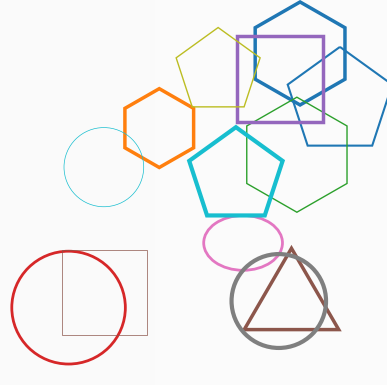[{"shape": "pentagon", "thickness": 1.5, "radius": 0.71, "center": [0.877, 0.736]}, {"shape": "hexagon", "thickness": 2.5, "radius": 0.67, "center": [0.774, 0.861]}, {"shape": "hexagon", "thickness": 2.5, "radius": 0.51, "center": [0.411, 0.667]}, {"shape": "hexagon", "thickness": 1, "radius": 0.75, "center": [0.766, 0.598]}, {"shape": "circle", "thickness": 2, "radius": 0.73, "center": [0.177, 0.201]}, {"shape": "square", "thickness": 2.5, "radius": 0.56, "center": [0.723, 0.795]}, {"shape": "triangle", "thickness": 2.5, "radius": 0.7, "center": [0.752, 0.214]}, {"shape": "square", "thickness": 0.5, "radius": 0.55, "center": [0.271, 0.241]}, {"shape": "oval", "thickness": 2, "radius": 0.51, "center": [0.627, 0.369]}, {"shape": "circle", "thickness": 3, "radius": 0.61, "center": [0.719, 0.218]}, {"shape": "pentagon", "thickness": 1, "radius": 0.57, "center": [0.563, 0.815]}, {"shape": "circle", "thickness": 0.5, "radius": 0.51, "center": [0.268, 0.566]}, {"shape": "pentagon", "thickness": 3, "radius": 0.63, "center": [0.609, 0.543]}]